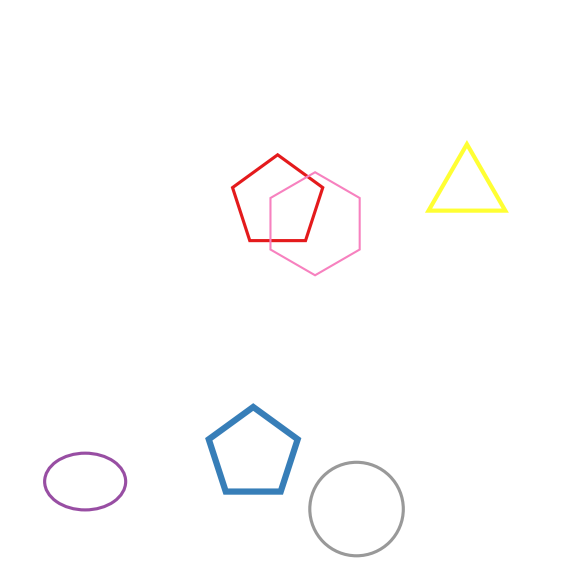[{"shape": "pentagon", "thickness": 1.5, "radius": 0.41, "center": [0.481, 0.649]}, {"shape": "pentagon", "thickness": 3, "radius": 0.4, "center": [0.438, 0.213]}, {"shape": "oval", "thickness": 1.5, "radius": 0.35, "center": [0.147, 0.165]}, {"shape": "triangle", "thickness": 2, "radius": 0.38, "center": [0.809, 0.673]}, {"shape": "hexagon", "thickness": 1, "radius": 0.45, "center": [0.546, 0.612]}, {"shape": "circle", "thickness": 1.5, "radius": 0.4, "center": [0.617, 0.118]}]